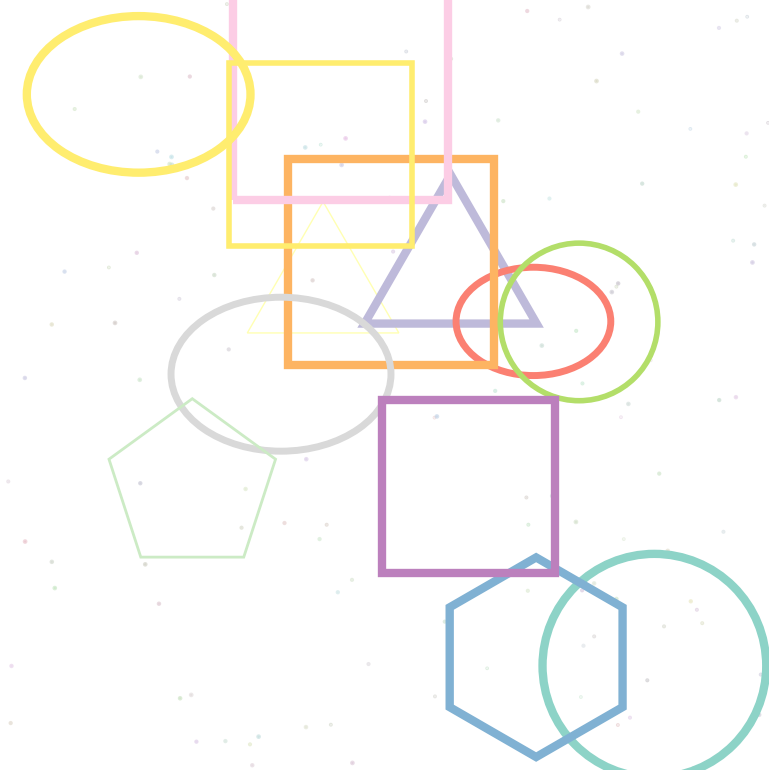[{"shape": "circle", "thickness": 3, "radius": 0.73, "center": [0.85, 0.135]}, {"shape": "triangle", "thickness": 0.5, "radius": 0.57, "center": [0.42, 0.624]}, {"shape": "triangle", "thickness": 3, "radius": 0.64, "center": [0.585, 0.644]}, {"shape": "oval", "thickness": 2.5, "radius": 0.5, "center": [0.693, 0.583]}, {"shape": "hexagon", "thickness": 3, "radius": 0.65, "center": [0.696, 0.146]}, {"shape": "square", "thickness": 3, "radius": 0.67, "center": [0.508, 0.659]}, {"shape": "circle", "thickness": 2, "radius": 0.51, "center": [0.752, 0.582]}, {"shape": "square", "thickness": 3, "radius": 0.7, "center": [0.442, 0.88]}, {"shape": "oval", "thickness": 2.5, "radius": 0.71, "center": [0.365, 0.514]}, {"shape": "square", "thickness": 3, "radius": 0.56, "center": [0.609, 0.369]}, {"shape": "pentagon", "thickness": 1, "radius": 0.57, "center": [0.25, 0.368]}, {"shape": "oval", "thickness": 3, "radius": 0.73, "center": [0.18, 0.877]}, {"shape": "square", "thickness": 2, "radius": 0.6, "center": [0.416, 0.799]}]